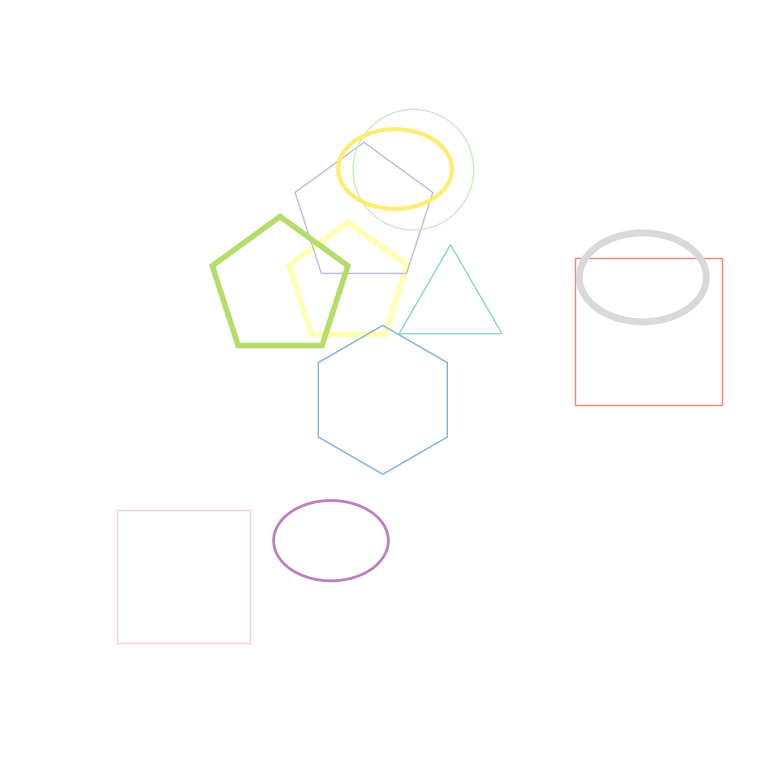[{"shape": "triangle", "thickness": 0.5, "radius": 0.39, "center": [0.585, 0.605]}, {"shape": "pentagon", "thickness": 2, "radius": 0.4, "center": [0.452, 0.631]}, {"shape": "pentagon", "thickness": 0.5, "radius": 0.47, "center": [0.473, 0.721]}, {"shape": "square", "thickness": 0.5, "radius": 0.48, "center": [0.842, 0.569]}, {"shape": "hexagon", "thickness": 0.5, "radius": 0.48, "center": [0.497, 0.481]}, {"shape": "pentagon", "thickness": 2, "radius": 0.46, "center": [0.364, 0.626]}, {"shape": "square", "thickness": 0.5, "radius": 0.43, "center": [0.238, 0.252]}, {"shape": "oval", "thickness": 2.5, "radius": 0.41, "center": [0.835, 0.64]}, {"shape": "oval", "thickness": 1, "radius": 0.37, "center": [0.43, 0.298]}, {"shape": "circle", "thickness": 0.5, "radius": 0.39, "center": [0.537, 0.78]}, {"shape": "oval", "thickness": 1.5, "radius": 0.37, "center": [0.513, 0.78]}]